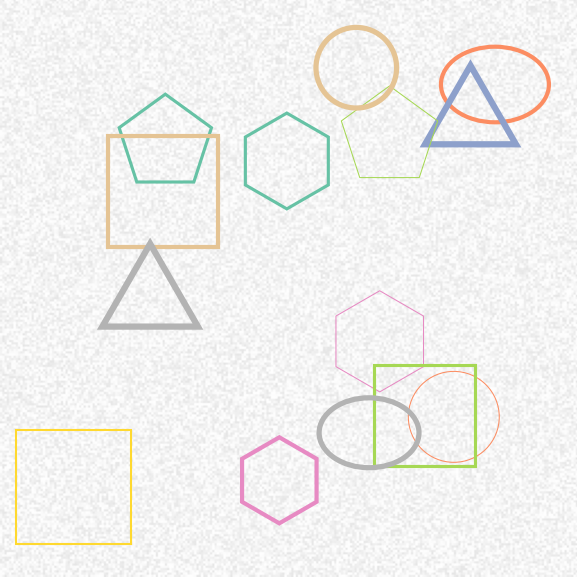[{"shape": "hexagon", "thickness": 1.5, "radius": 0.41, "center": [0.497, 0.72]}, {"shape": "pentagon", "thickness": 1.5, "radius": 0.42, "center": [0.286, 0.752]}, {"shape": "oval", "thickness": 2, "radius": 0.47, "center": [0.857, 0.853]}, {"shape": "circle", "thickness": 0.5, "radius": 0.39, "center": [0.786, 0.277]}, {"shape": "triangle", "thickness": 3, "radius": 0.45, "center": [0.815, 0.795]}, {"shape": "hexagon", "thickness": 0.5, "radius": 0.44, "center": [0.658, 0.408]}, {"shape": "hexagon", "thickness": 2, "radius": 0.37, "center": [0.484, 0.167]}, {"shape": "square", "thickness": 1.5, "radius": 0.43, "center": [0.735, 0.28]}, {"shape": "pentagon", "thickness": 0.5, "radius": 0.44, "center": [0.674, 0.763]}, {"shape": "square", "thickness": 1, "radius": 0.5, "center": [0.128, 0.156]}, {"shape": "circle", "thickness": 2.5, "radius": 0.35, "center": [0.617, 0.882]}, {"shape": "square", "thickness": 2, "radius": 0.48, "center": [0.282, 0.667]}, {"shape": "triangle", "thickness": 3, "radius": 0.48, "center": [0.26, 0.481]}, {"shape": "oval", "thickness": 2.5, "radius": 0.43, "center": [0.639, 0.25]}]